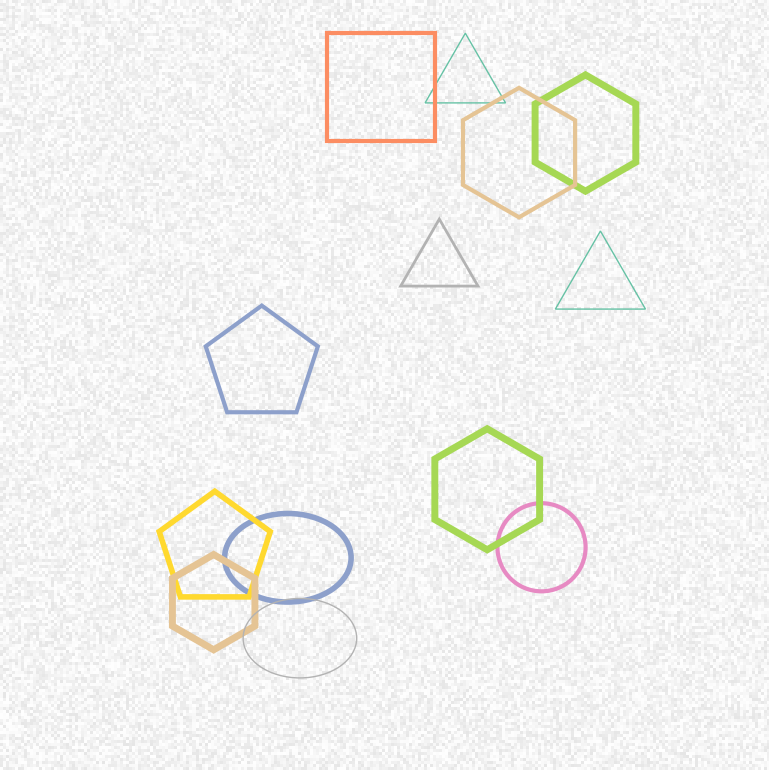[{"shape": "triangle", "thickness": 0.5, "radius": 0.3, "center": [0.604, 0.897]}, {"shape": "triangle", "thickness": 0.5, "radius": 0.34, "center": [0.78, 0.632]}, {"shape": "square", "thickness": 1.5, "radius": 0.35, "center": [0.494, 0.887]}, {"shape": "pentagon", "thickness": 1.5, "radius": 0.38, "center": [0.34, 0.527]}, {"shape": "oval", "thickness": 2, "radius": 0.41, "center": [0.374, 0.276]}, {"shape": "circle", "thickness": 1.5, "radius": 0.29, "center": [0.703, 0.289]}, {"shape": "hexagon", "thickness": 2.5, "radius": 0.38, "center": [0.76, 0.827]}, {"shape": "hexagon", "thickness": 2.5, "radius": 0.39, "center": [0.633, 0.365]}, {"shape": "pentagon", "thickness": 2, "radius": 0.38, "center": [0.279, 0.286]}, {"shape": "hexagon", "thickness": 1.5, "radius": 0.42, "center": [0.674, 0.802]}, {"shape": "hexagon", "thickness": 2.5, "radius": 0.31, "center": [0.277, 0.218]}, {"shape": "oval", "thickness": 0.5, "radius": 0.37, "center": [0.389, 0.171]}, {"shape": "triangle", "thickness": 1, "radius": 0.29, "center": [0.571, 0.657]}]